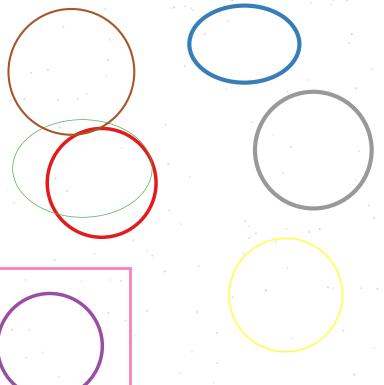[{"shape": "circle", "thickness": 2.5, "radius": 0.71, "center": [0.264, 0.525]}, {"shape": "oval", "thickness": 3, "radius": 0.71, "center": [0.635, 0.885]}, {"shape": "oval", "thickness": 0.5, "radius": 0.91, "center": [0.214, 0.562]}, {"shape": "circle", "thickness": 2.5, "radius": 0.68, "center": [0.129, 0.101]}, {"shape": "circle", "thickness": 1, "radius": 0.74, "center": [0.742, 0.234]}, {"shape": "circle", "thickness": 1.5, "radius": 0.82, "center": [0.185, 0.813]}, {"shape": "square", "thickness": 2, "radius": 0.88, "center": [0.162, 0.127]}, {"shape": "circle", "thickness": 3, "radius": 0.76, "center": [0.814, 0.61]}]